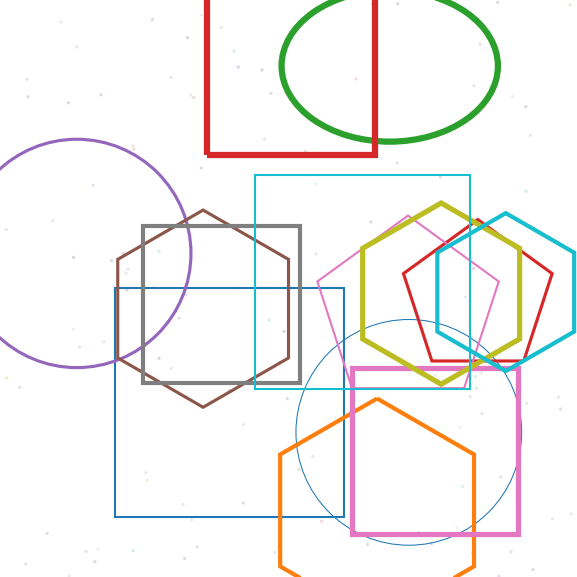[{"shape": "square", "thickness": 1, "radius": 0.99, "center": [0.398, 0.302]}, {"shape": "circle", "thickness": 0.5, "radius": 0.98, "center": [0.708, 0.25]}, {"shape": "hexagon", "thickness": 2, "radius": 0.97, "center": [0.653, 0.115]}, {"shape": "oval", "thickness": 3, "radius": 0.94, "center": [0.675, 0.885]}, {"shape": "pentagon", "thickness": 1.5, "radius": 0.68, "center": [0.827, 0.484]}, {"shape": "square", "thickness": 3, "radius": 0.73, "center": [0.503, 0.876]}, {"shape": "circle", "thickness": 1.5, "radius": 0.99, "center": [0.133, 0.56]}, {"shape": "hexagon", "thickness": 1.5, "radius": 0.85, "center": [0.352, 0.465]}, {"shape": "square", "thickness": 2.5, "radius": 0.72, "center": [0.753, 0.218]}, {"shape": "pentagon", "thickness": 1, "radius": 0.83, "center": [0.707, 0.461]}, {"shape": "square", "thickness": 2, "radius": 0.68, "center": [0.384, 0.471]}, {"shape": "hexagon", "thickness": 2.5, "radius": 0.78, "center": [0.764, 0.491]}, {"shape": "square", "thickness": 1, "radius": 0.93, "center": [0.628, 0.511]}, {"shape": "hexagon", "thickness": 2, "radius": 0.68, "center": [0.876, 0.493]}]